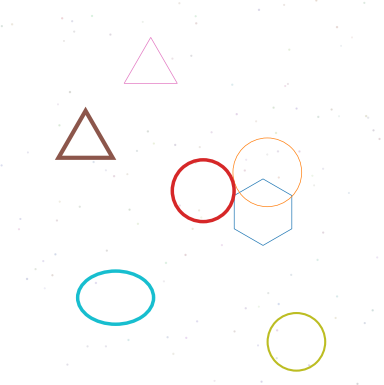[{"shape": "hexagon", "thickness": 0.5, "radius": 0.43, "center": [0.683, 0.449]}, {"shape": "circle", "thickness": 0.5, "radius": 0.45, "center": [0.694, 0.552]}, {"shape": "circle", "thickness": 2.5, "radius": 0.4, "center": [0.528, 0.505]}, {"shape": "triangle", "thickness": 3, "radius": 0.41, "center": [0.222, 0.631]}, {"shape": "triangle", "thickness": 0.5, "radius": 0.4, "center": [0.392, 0.823]}, {"shape": "circle", "thickness": 1.5, "radius": 0.37, "center": [0.77, 0.112]}, {"shape": "oval", "thickness": 2.5, "radius": 0.49, "center": [0.3, 0.227]}]